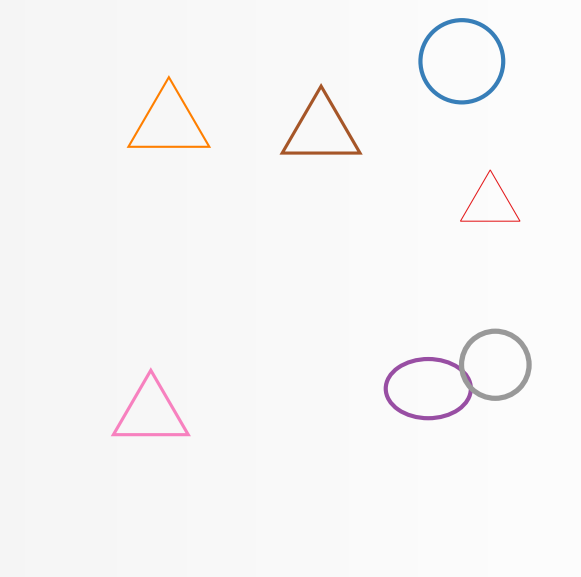[{"shape": "triangle", "thickness": 0.5, "radius": 0.3, "center": [0.843, 0.646]}, {"shape": "circle", "thickness": 2, "radius": 0.36, "center": [0.795, 0.893]}, {"shape": "oval", "thickness": 2, "radius": 0.37, "center": [0.737, 0.326]}, {"shape": "triangle", "thickness": 1, "radius": 0.4, "center": [0.291, 0.785]}, {"shape": "triangle", "thickness": 1.5, "radius": 0.39, "center": [0.552, 0.773]}, {"shape": "triangle", "thickness": 1.5, "radius": 0.37, "center": [0.259, 0.284]}, {"shape": "circle", "thickness": 2.5, "radius": 0.29, "center": [0.852, 0.368]}]